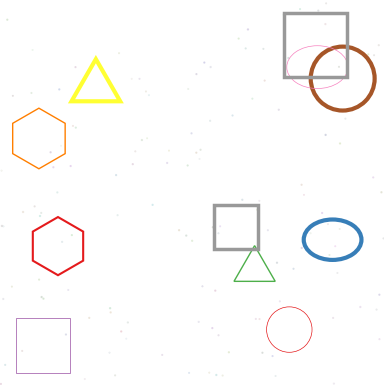[{"shape": "hexagon", "thickness": 1.5, "radius": 0.38, "center": [0.151, 0.361]}, {"shape": "circle", "thickness": 0.5, "radius": 0.3, "center": [0.751, 0.144]}, {"shape": "oval", "thickness": 3, "radius": 0.37, "center": [0.864, 0.377]}, {"shape": "triangle", "thickness": 1, "radius": 0.31, "center": [0.661, 0.3]}, {"shape": "square", "thickness": 0.5, "radius": 0.35, "center": [0.111, 0.103]}, {"shape": "hexagon", "thickness": 1, "radius": 0.39, "center": [0.101, 0.64]}, {"shape": "triangle", "thickness": 3, "radius": 0.37, "center": [0.249, 0.773]}, {"shape": "circle", "thickness": 3, "radius": 0.42, "center": [0.89, 0.796]}, {"shape": "oval", "thickness": 0.5, "radius": 0.4, "center": [0.824, 0.826]}, {"shape": "square", "thickness": 2.5, "radius": 0.29, "center": [0.613, 0.411]}, {"shape": "square", "thickness": 2.5, "radius": 0.41, "center": [0.82, 0.882]}]